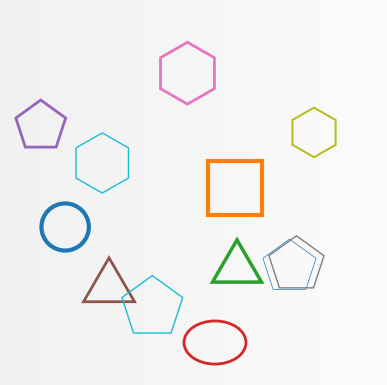[{"shape": "pentagon", "thickness": 0.5, "radius": 0.36, "center": [0.747, 0.307]}, {"shape": "circle", "thickness": 3, "radius": 0.31, "center": [0.168, 0.41]}, {"shape": "square", "thickness": 3, "radius": 0.35, "center": [0.607, 0.512]}, {"shape": "triangle", "thickness": 2.5, "radius": 0.37, "center": [0.612, 0.304]}, {"shape": "oval", "thickness": 2, "radius": 0.4, "center": [0.555, 0.11]}, {"shape": "pentagon", "thickness": 2, "radius": 0.34, "center": [0.105, 0.673]}, {"shape": "triangle", "thickness": 2, "radius": 0.38, "center": [0.281, 0.254]}, {"shape": "hexagon", "thickness": 2, "radius": 0.4, "center": [0.484, 0.81]}, {"shape": "pentagon", "thickness": 1, "radius": 0.37, "center": [0.765, 0.313]}, {"shape": "hexagon", "thickness": 1.5, "radius": 0.32, "center": [0.81, 0.656]}, {"shape": "hexagon", "thickness": 1, "radius": 0.39, "center": [0.264, 0.577]}, {"shape": "pentagon", "thickness": 1, "radius": 0.41, "center": [0.393, 0.202]}]